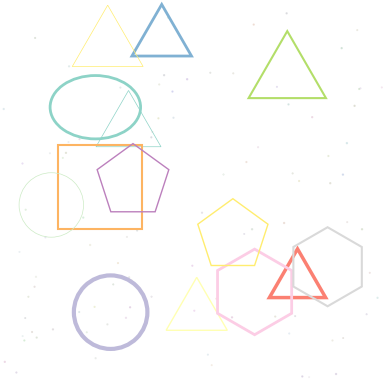[{"shape": "triangle", "thickness": 0.5, "radius": 0.49, "center": [0.334, 0.668]}, {"shape": "oval", "thickness": 2, "radius": 0.59, "center": [0.248, 0.722]}, {"shape": "triangle", "thickness": 1, "radius": 0.46, "center": [0.511, 0.188]}, {"shape": "circle", "thickness": 3, "radius": 0.48, "center": [0.287, 0.189]}, {"shape": "triangle", "thickness": 2.5, "radius": 0.42, "center": [0.773, 0.269]}, {"shape": "triangle", "thickness": 2, "radius": 0.45, "center": [0.42, 0.899]}, {"shape": "square", "thickness": 1.5, "radius": 0.55, "center": [0.26, 0.514]}, {"shape": "triangle", "thickness": 1.5, "radius": 0.58, "center": [0.746, 0.803]}, {"shape": "hexagon", "thickness": 2, "radius": 0.56, "center": [0.661, 0.242]}, {"shape": "hexagon", "thickness": 1.5, "radius": 0.51, "center": [0.851, 0.307]}, {"shape": "pentagon", "thickness": 1, "radius": 0.49, "center": [0.345, 0.529]}, {"shape": "circle", "thickness": 0.5, "radius": 0.42, "center": [0.133, 0.468]}, {"shape": "pentagon", "thickness": 1, "radius": 0.48, "center": [0.605, 0.388]}, {"shape": "triangle", "thickness": 0.5, "radius": 0.53, "center": [0.28, 0.88]}]